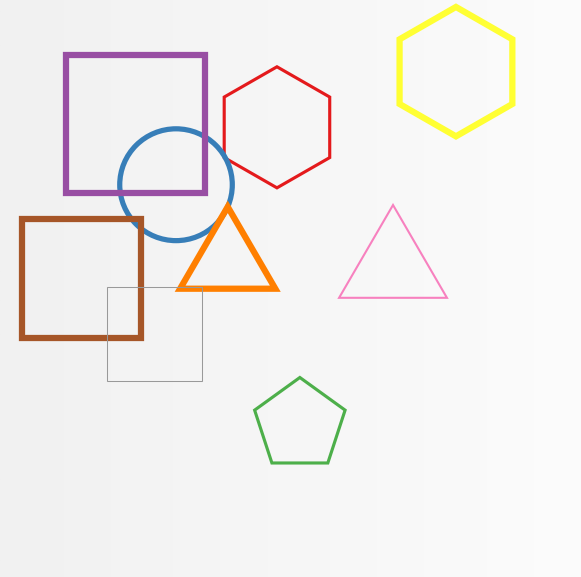[{"shape": "hexagon", "thickness": 1.5, "radius": 0.52, "center": [0.476, 0.779]}, {"shape": "circle", "thickness": 2.5, "radius": 0.48, "center": [0.303, 0.679]}, {"shape": "pentagon", "thickness": 1.5, "radius": 0.41, "center": [0.516, 0.264]}, {"shape": "square", "thickness": 3, "radius": 0.6, "center": [0.233, 0.784]}, {"shape": "triangle", "thickness": 3, "radius": 0.47, "center": [0.392, 0.546]}, {"shape": "hexagon", "thickness": 3, "radius": 0.56, "center": [0.784, 0.875]}, {"shape": "square", "thickness": 3, "radius": 0.52, "center": [0.14, 0.517]}, {"shape": "triangle", "thickness": 1, "radius": 0.54, "center": [0.676, 0.537]}, {"shape": "square", "thickness": 0.5, "radius": 0.41, "center": [0.265, 0.421]}]